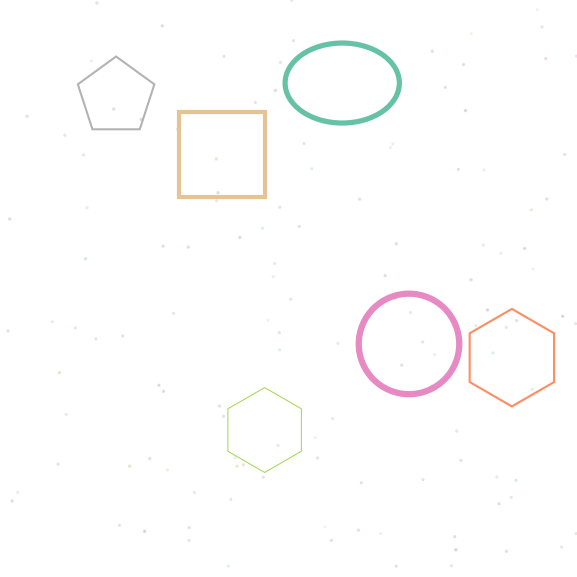[{"shape": "oval", "thickness": 2.5, "radius": 0.49, "center": [0.593, 0.855]}, {"shape": "hexagon", "thickness": 1, "radius": 0.42, "center": [0.886, 0.38]}, {"shape": "circle", "thickness": 3, "radius": 0.44, "center": [0.708, 0.404]}, {"shape": "hexagon", "thickness": 0.5, "radius": 0.37, "center": [0.458, 0.254]}, {"shape": "square", "thickness": 2, "radius": 0.37, "center": [0.384, 0.732]}, {"shape": "pentagon", "thickness": 1, "radius": 0.35, "center": [0.201, 0.832]}]